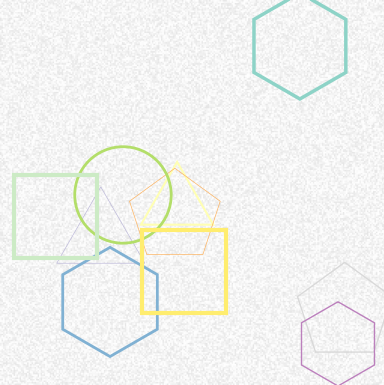[{"shape": "hexagon", "thickness": 2.5, "radius": 0.69, "center": [0.779, 0.881]}, {"shape": "triangle", "thickness": 1.5, "radius": 0.54, "center": [0.46, 0.471]}, {"shape": "triangle", "thickness": 0.5, "radius": 0.66, "center": [0.262, 0.382]}, {"shape": "hexagon", "thickness": 2, "radius": 0.71, "center": [0.286, 0.216]}, {"shape": "pentagon", "thickness": 0.5, "radius": 0.62, "center": [0.454, 0.439]}, {"shape": "circle", "thickness": 2, "radius": 0.63, "center": [0.319, 0.494]}, {"shape": "pentagon", "thickness": 1, "radius": 0.64, "center": [0.895, 0.19]}, {"shape": "hexagon", "thickness": 1, "radius": 0.55, "center": [0.878, 0.107]}, {"shape": "square", "thickness": 3, "radius": 0.54, "center": [0.144, 0.438]}, {"shape": "square", "thickness": 3, "radius": 0.54, "center": [0.478, 0.295]}]